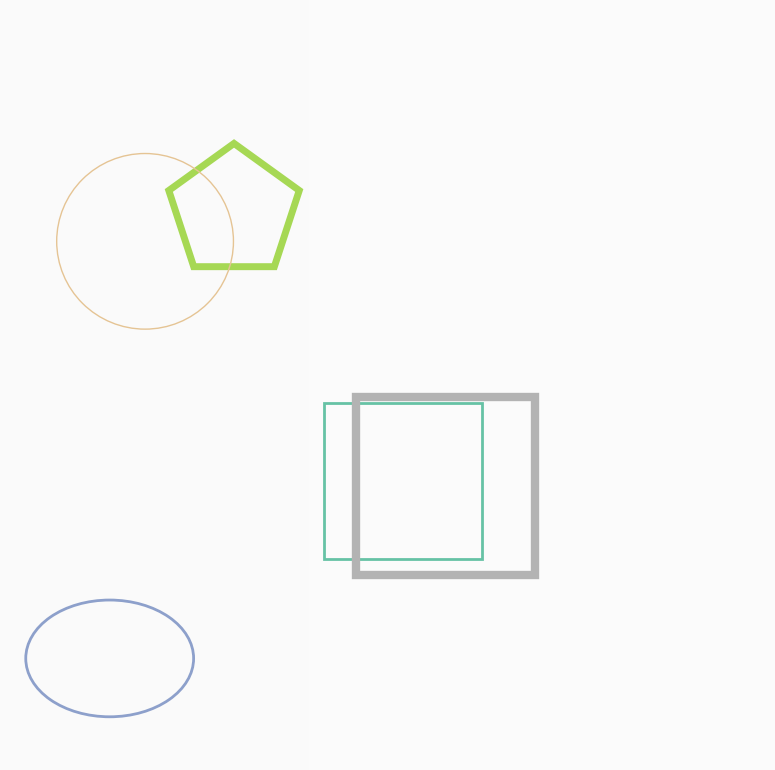[{"shape": "square", "thickness": 1, "radius": 0.51, "center": [0.52, 0.375]}, {"shape": "oval", "thickness": 1, "radius": 0.54, "center": [0.142, 0.145]}, {"shape": "pentagon", "thickness": 2.5, "radius": 0.44, "center": [0.302, 0.725]}, {"shape": "circle", "thickness": 0.5, "radius": 0.57, "center": [0.187, 0.687]}, {"shape": "square", "thickness": 3, "radius": 0.58, "center": [0.574, 0.369]}]